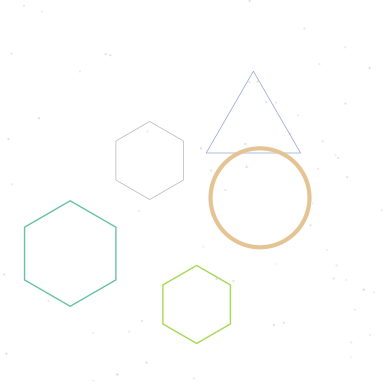[{"shape": "hexagon", "thickness": 1, "radius": 0.68, "center": [0.182, 0.341]}, {"shape": "triangle", "thickness": 0.5, "radius": 0.71, "center": [0.658, 0.673]}, {"shape": "hexagon", "thickness": 1, "radius": 0.51, "center": [0.511, 0.209]}, {"shape": "circle", "thickness": 3, "radius": 0.64, "center": [0.675, 0.486]}, {"shape": "hexagon", "thickness": 0.5, "radius": 0.51, "center": [0.389, 0.583]}]